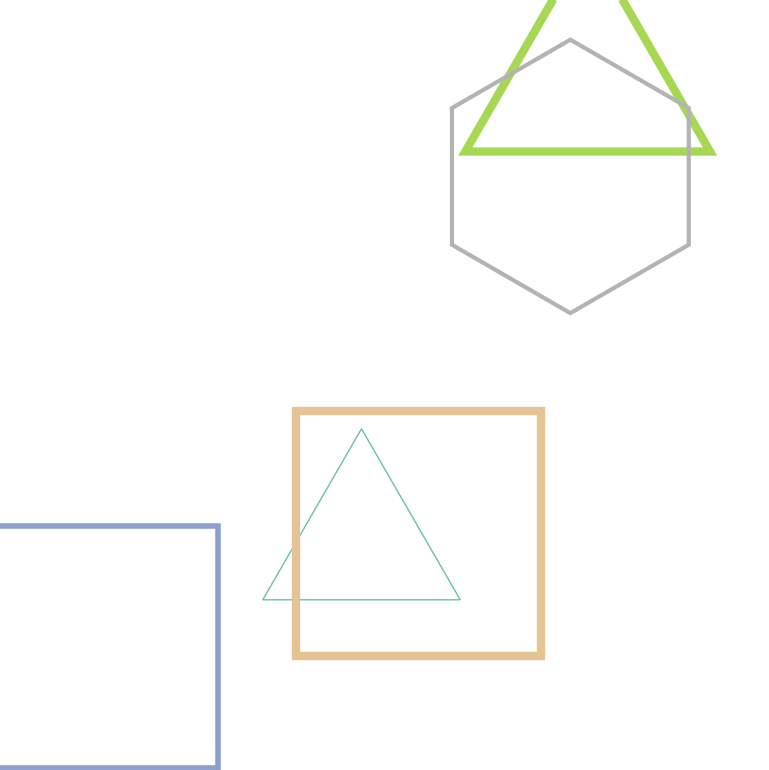[{"shape": "triangle", "thickness": 0.5, "radius": 0.74, "center": [0.469, 0.295]}, {"shape": "square", "thickness": 2, "radius": 0.79, "center": [0.126, 0.16]}, {"shape": "triangle", "thickness": 3, "radius": 0.92, "center": [0.763, 0.895]}, {"shape": "square", "thickness": 3, "radius": 0.79, "center": [0.543, 0.307]}, {"shape": "hexagon", "thickness": 1.5, "radius": 0.89, "center": [0.741, 0.771]}]